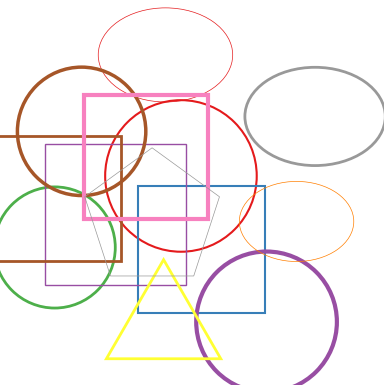[{"shape": "circle", "thickness": 1.5, "radius": 0.98, "center": [0.47, 0.543]}, {"shape": "oval", "thickness": 0.5, "radius": 0.87, "center": [0.43, 0.857]}, {"shape": "square", "thickness": 1.5, "radius": 0.82, "center": [0.523, 0.352]}, {"shape": "circle", "thickness": 2, "radius": 0.79, "center": [0.142, 0.357]}, {"shape": "square", "thickness": 1, "radius": 0.92, "center": [0.3, 0.444]}, {"shape": "circle", "thickness": 3, "radius": 0.91, "center": [0.692, 0.164]}, {"shape": "oval", "thickness": 0.5, "radius": 0.74, "center": [0.77, 0.425]}, {"shape": "triangle", "thickness": 2, "radius": 0.86, "center": [0.425, 0.154]}, {"shape": "square", "thickness": 2, "radius": 0.81, "center": [0.154, 0.484]}, {"shape": "circle", "thickness": 2.5, "radius": 0.83, "center": [0.212, 0.659]}, {"shape": "square", "thickness": 3, "radius": 0.81, "center": [0.379, 0.592]}, {"shape": "pentagon", "thickness": 0.5, "radius": 0.92, "center": [0.395, 0.432]}, {"shape": "oval", "thickness": 2, "radius": 0.91, "center": [0.818, 0.698]}]